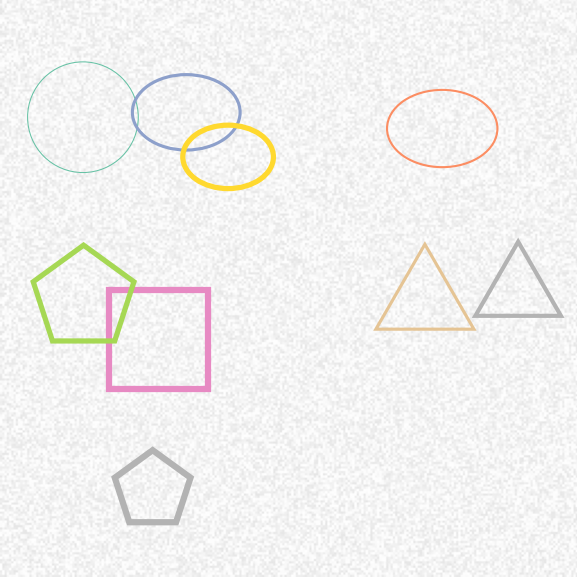[{"shape": "circle", "thickness": 0.5, "radius": 0.48, "center": [0.144, 0.796]}, {"shape": "oval", "thickness": 1, "radius": 0.48, "center": [0.766, 0.777]}, {"shape": "oval", "thickness": 1.5, "radius": 0.47, "center": [0.322, 0.805]}, {"shape": "square", "thickness": 3, "radius": 0.43, "center": [0.275, 0.411]}, {"shape": "pentagon", "thickness": 2.5, "radius": 0.46, "center": [0.145, 0.483]}, {"shape": "oval", "thickness": 2.5, "radius": 0.39, "center": [0.395, 0.727]}, {"shape": "triangle", "thickness": 1.5, "radius": 0.49, "center": [0.736, 0.478]}, {"shape": "pentagon", "thickness": 3, "radius": 0.34, "center": [0.264, 0.151]}, {"shape": "triangle", "thickness": 2, "radius": 0.43, "center": [0.897, 0.495]}]